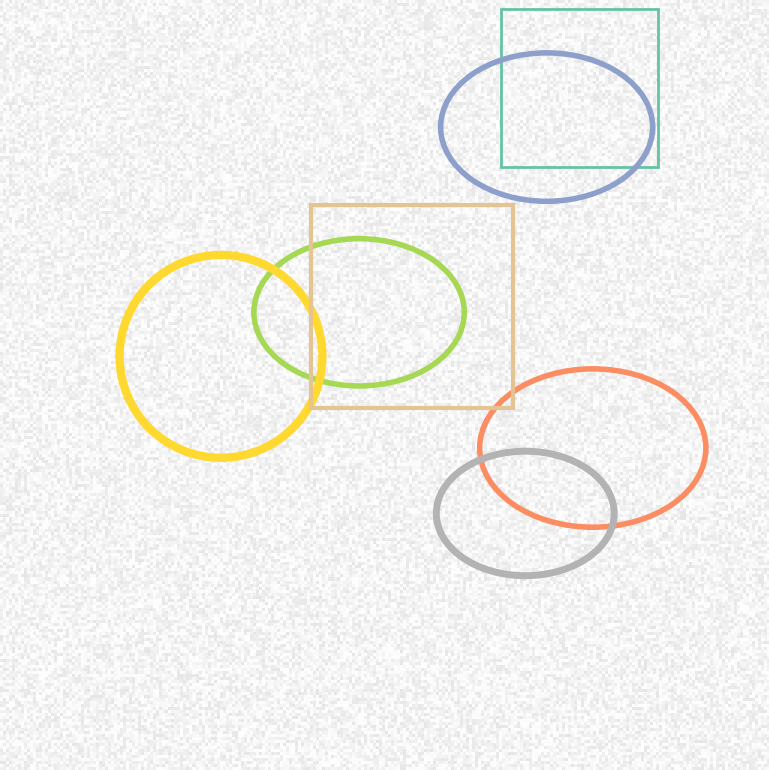[{"shape": "square", "thickness": 1, "radius": 0.51, "center": [0.752, 0.886]}, {"shape": "oval", "thickness": 2, "radius": 0.73, "center": [0.77, 0.418]}, {"shape": "oval", "thickness": 2, "radius": 0.69, "center": [0.71, 0.835]}, {"shape": "oval", "thickness": 2, "radius": 0.68, "center": [0.466, 0.594]}, {"shape": "circle", "thickness": 3, "radius": 0.66, "center": [0.287, 0.537]}, {"shape": "square", "thickness": 1.5, "radius": 0.66, "center": [0.535, 0.602]}, {"shape": "oval", "thickness": 2.5, "radius": 0.58, "center": [0.682, 0.333]}]